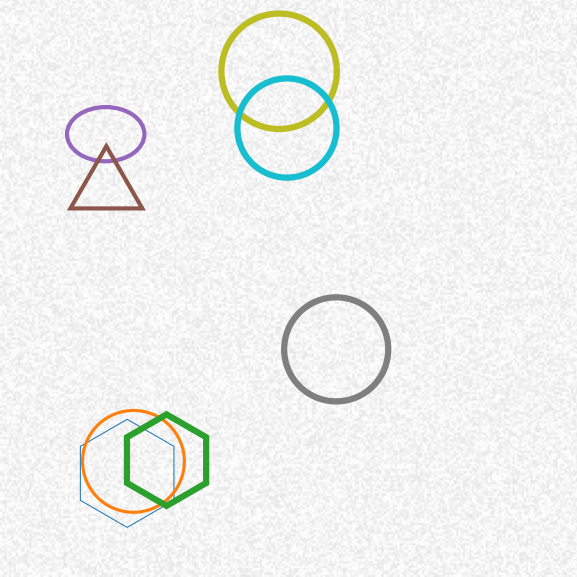[{"shape": "hexagon", "thickness": 0.5, "radius": 0.47, "center": [0.22, 0.179]}, {"shape": "circle", "thickness": 1.5, "radius": 0.44, "center": [0.231, 0.2]}, {"shape": "hexagon", "thickness": 3, "radius": 0.4, "center": [0.288, 0.202]}, {"shape": "oval", "thickness": 2, "radius": 0.34, "center": [0.183, 0.767]}, {"shape": "triangle", "thickness": 2, "radius": 0.36, "center": [0.184, 0.674]}, {"shape": "circle", "thickness": 3, "radius": 0.45, "center": [0.582, 0.394]}, {"shape": "circle", "thickness": 3, "radius": 0.5, "center": [0.483, 0.876]}, {"shape": "circle", "thickness": 3, "radius": 0.43, "center": [0.497, 0.777]}]